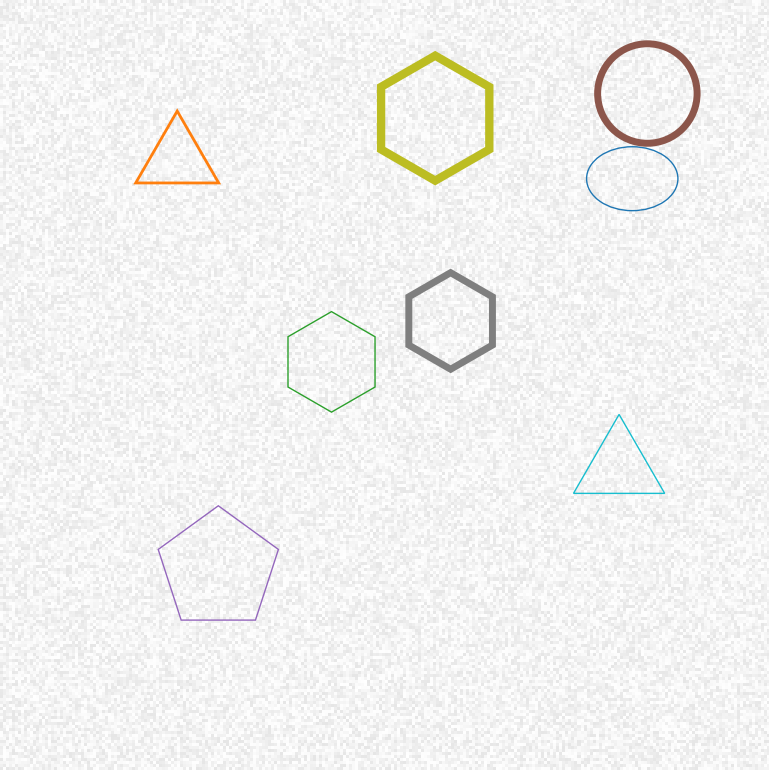[{"shape": "oval", "thickness": 0.5, "radius": 0.3, "center": [0.821, 0.768]}, {"shape": "triangle", "thickness": 1, "radius": 0.31, "center": [0.23, 0.794]}, {"shape": "hexagon", "thickness": 0.5, "radius": 0.33, "center": [0.431, 0.53]}, {"shape": "pentagon", "thickness": 0.5, "radius": 0.41, "center": [0.284, 0.261]}, {"shape": "circle", "thickness": 2.5, "radius": 0.32, "center": [0.841, 0.879]}, {"shape": "hexagon", "thickness": 2.5, "radius": 0.31, "center": [0.585, 0.583]}, {"shape": "hexagon", "thickness": 3, "radius": 0.41, "center": [0.565, 0.847]}, {"shape": "triangle", "thickness": 0.5, "radius": 0.34, "center": [0.804, 0.393]}]